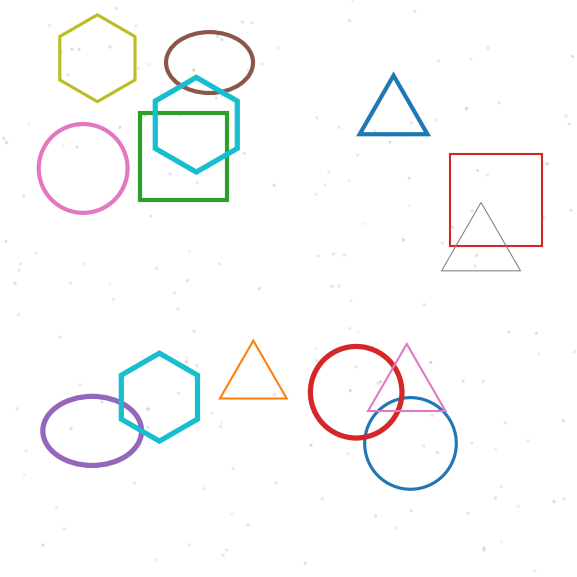[{"shape": "triangle", "thickness": 2, "radius": 0.34, "center": [0.681, 0.801]}, {"shape": "circle", "thickness": 1.5, "radius": 0.4, "center": [0.711, 0.231]}, {"shape": "triangle", "thickness": 1, "radius": 0.33, "center": [0.439, 0.342]}, {"shape": "square", "thickness": 2, "radius": 0.38, "center": [0.318, 0.728]}, {"shape": "circle", "thickness": 2.5, "radius": 0.4, "center": [0.617, 0.32]}, {"shape": "square", "thickness": 1, "radius": 0.4, "center": [0.858, 0.653]}, {"shape": "oval", "thickness": 2.5, "radius": 0.43, "center": [0.16, 0.253]}, {"shape": "oval", "thickness": 2, "radius": 0.38, "center": [0.363, 0.891]}, {"shape": "circle", "thickness": 2, "radius": 0.38, "center": [0.144, 0.707]}, {"shape": "triangle", "thickness": 1, "radius": 0.39, "center": [0.704, 0.326]}, {"shape": "triangle", "thickness": 0.5, "radius": 0.39, "center": [0.833, 0.57]}, {"shape": "hexagon", "thickness": 1.5, "radius": 0.38, "center": [0.169, 0.898]}, {"shape": "hexagon", "thickness": 2.5, "radius": 0.38, "center": [0.276, 0.311]}, {"shape": "hexagon", "thickness": 2.5, "radius": 0.41, "center": [0.34, 0.783]}]